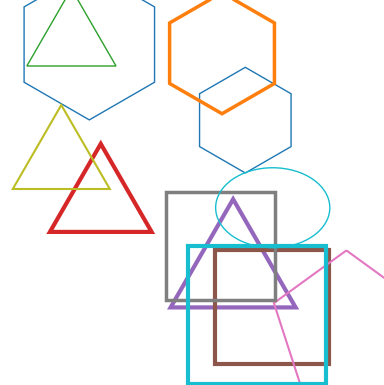[{"shape": "hexagon", "thickness": 1, "radius": 0.69, "center": [0.637, 0.688]}, {"shape": "hexagon", "thickness": 1, "radius": 0.98, "center": [0.232, 0.884]}, {"shape": "hexagon", "thickness": 2.5, "radius": 0.79, "center": [0.577, 0.862]}, {"shape": "triangle", "thickness": 1, "radius": 0.67, "center": [0.186, 0.895]}, {"shape": "triangle", "thickness": 3, "radius": 0.76, "center": [0.262, 0.474]}, {"shape": "triangle", "thickness": 3, "radius": 0.94, "center": [0.605, 0.295]}, {"shape": "square", "thickness": 3, "radius": 0.74, "center": [0.707, 0.202]}, {"shape": "pentagon", "thickness": 1.5, "radius": 0.99, "center": [0.9, 0.152]}, {"shape": "square", "thickness": 2.5, "radius": 0.7, "center": [0.572, 0.361]}, {"shape": "triangle", "thickness": 1.5, "radius": 0.73, "center": [0.159, 0.582]}, {"shape": "square", "thickness": 3, "radius": 0.9, "center": [0.668, 0.182]}, {"shape": "oval", "thickness": 1, "radius": 0.74, "center": [0.708, 0.46]}]